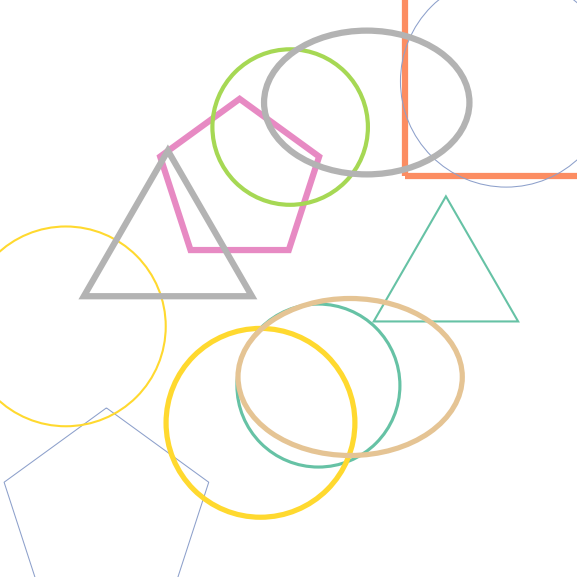[{"shape": "circle", "thickness": 1.5, "radius": 0.71, "center": [0.551, 0.332]}, {"shape": "triangle", "thickness": 1, "radius": 0.72, "center": [0.772, 0.515]}, {"shape": "square", "thickness": 3, "radius": 0.85, "center": [0.873, 0.866]}, {"shape": "circle", "thickness": 0.5, "radius": 0.92, "center": [0.877, 0.858]}, {"shape": "pentagon", "thickness": 0.5, "radius": 0.93, "center": [0.184, 0.107]}, {"shape": "pentagon", "thickness": 3, "radius": 0.72, "center": [0.415, 0.683]}, {"shape": "circle", "thickness": 2, "radius": 0.67, "center": [0.502, 0.779]}, {"shape": "circle", "thickness": 1, "radius": 0.86, "center": [0.114, 0.434]}, {"shape": "circle", "thickness": 2.5, "radius": 0.82, "center": [0.451, 0.267]}, {"shape": "oval", "thickness": 2.5, "radius": 0.97, "center": [0.606, 0.346]}, {"shape": "oval", "thickness": 3, "radius": 0.89, "center": [0.635, 0.822]}, {"shape": "triangle", "thickness": 3, "radius": 0.84, "center": [0.291, 0.57]}]